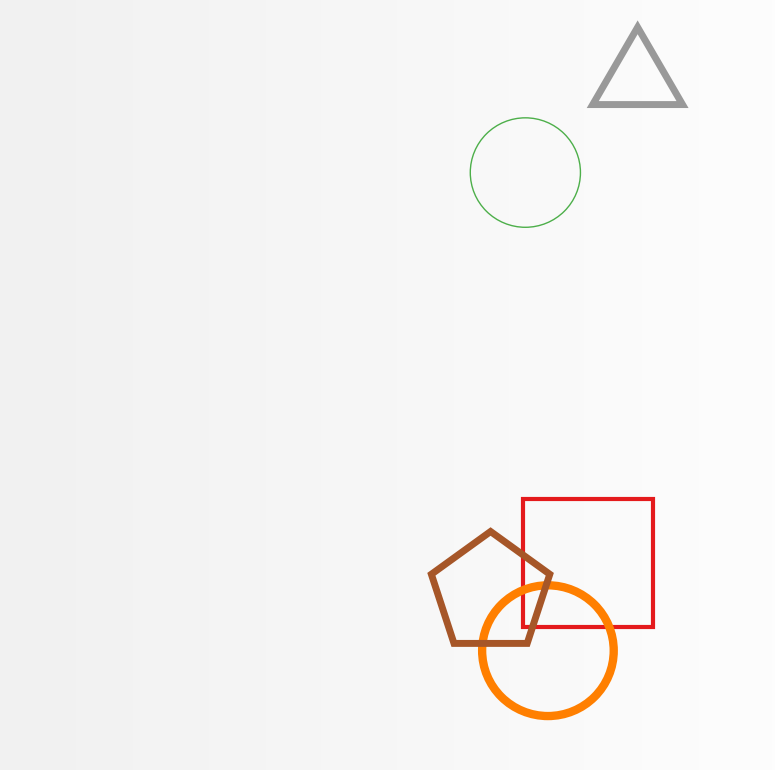[{"shape": "square", "thickness": 1.5, "radius": 0.42, "center": [0.759, 0.269]}, {"shape": "circle", "thickness": 0.5, "radius": 0.36, "center": [0.678, 0.776]}, {"shape": "circle", "thickness": 3, "radius": 0.42, "center": [0.707, 0.155]}, {"shape": "pentagon", "thickness": 2.5, "radius": 0.4, "center": [0.633, 0.229]}, {"shape": "triangle", "thickness": 2.5, "radius": 0.33, "center": [0.823, 0.898]}]